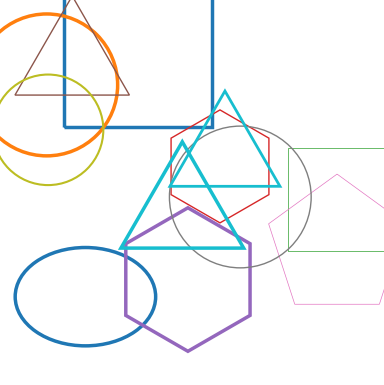[{"shape": "square", "thickness": 2.5, "radius": 0.96, "center": [0.357, 0.862]}, {"shape": "oval", "thickness": 2.5, "radius": 0.91, "center": [0.222, 0.229]}, {"shape": "circle", "thickness": 2.5, "radius": 0.92, "center": [0.121, 0.779]}, {"shape": "square", "thickness": 0.5, "radius": 0.67, "center": [0.882, 0.483]}, {"shape": "hexagon", "thickness": 1, "radius": 0.73, "center": [0.571, 0.568]}, {"shape": "hexagon", "thickness": 2.5, "radius": 0.93, "center": [0.488, 0.274]}, {"shape": "triangle", "thickness": 1, "radius": 0.86, "center": [0.188, 0.839]}, {"shape": "pentagon", "thickness": 0.5, "radius": 0.93, "center": [0.875, 0.361]}, {"shape": "circle", "thickness": 1, "radius": 0.92, "center": [0.624, 0.488]}, {"shape": "circle", "thickness": 1.5, "radius": 0.72, "center": [0.125, 0.663]}, {"shape": "triangle", "thickness": 2.5, "radius": 0.92, "center": [0.473, 0.448]}, {"shape": "triangle", "thickness": 2, "radius": 0.82, "center": [0.584, 0.599]}]